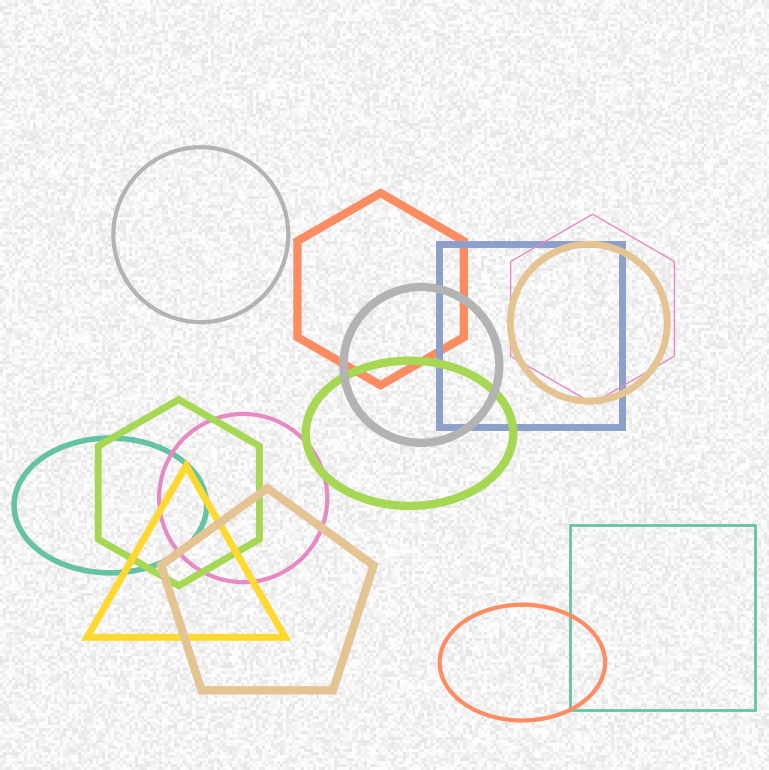[{"shape": "oval", "thickness": 2, "radius": 0.63, "center": [0.143, 0.344]}, {"shape": "square", "thickness": 1, "radius": 0.6, "center": [0.861, 0.198]}, {"shape": "oval", "thickness": 1.5, "radius": 0.54, "center": [0.678, 0.139]}, {"shape": "hexagon", "thickness": 3, "radius": 0.62, "center": [0.494, 0.624]}, {"shape": "square", "thickness": 2.5, "radius": 0.59, "center": [0.689, 0.564]}, {"shape": "hexagon", "thickness": 0.5, "radius": 0.61, "center": [0.77, 0.599]}, {"shape": "circle", "thickness": 1.5, "radius": 0.55, "center": [0.316, 0.353]}, {"shape": "hexagon", "thickness": 2.5, "radius": 0.6, "center": [0.232, 0.36]}, {"shape": "oval", "thickness": 3, "radius": 0.67, "center": [0.532, 0.437]}, {"shape": "triangle", "thickness": 2.5, "radius": 0.74, "center": [0.242, 0.247]}, {"shape": "pentagon", "thickness": 3, "radius": 0.73, "center": [0.347, 0.221]}, {"shape": "circle", "thickness": 2.5, "radius": 0.51, "center": [0.765, 0.581]}, {"shape": "circle", "thickness": 1.5, "radius": 0.57, "center": [0.261, 0.695]}, {"shape": "circle", "thickness": 3, "radius": 0.51, "center": [0.547, 0.526]}]